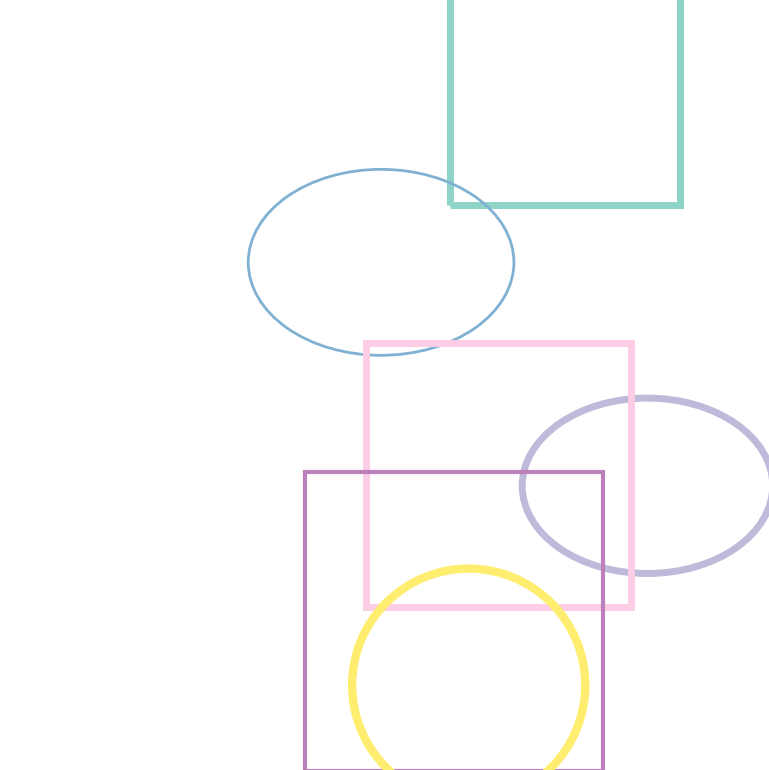[{"shape": "square", "thickness": 2.5, "radius": 0.75, "center": [0.734, 0.883]}, {"shape": "oval", "thickness": 2.5, "radius": 0.81, "center": [0.841, 0.369]}, {"shape": "oval", "thickness": 1, "radius": 0.86, "center": [0.495, 0.659]}, {"shape": "square", "thickness": 2.5, "radius": 0.86, "center": [0.647, 0.383]}, {"shape": "square", "thickness": 1.5, "radius": 0.97, "center": [0.59, 0.193]}, {"shape": "circle", "thickness": 3, "radius": 0.76, "center": [0.609, 0.11]}]